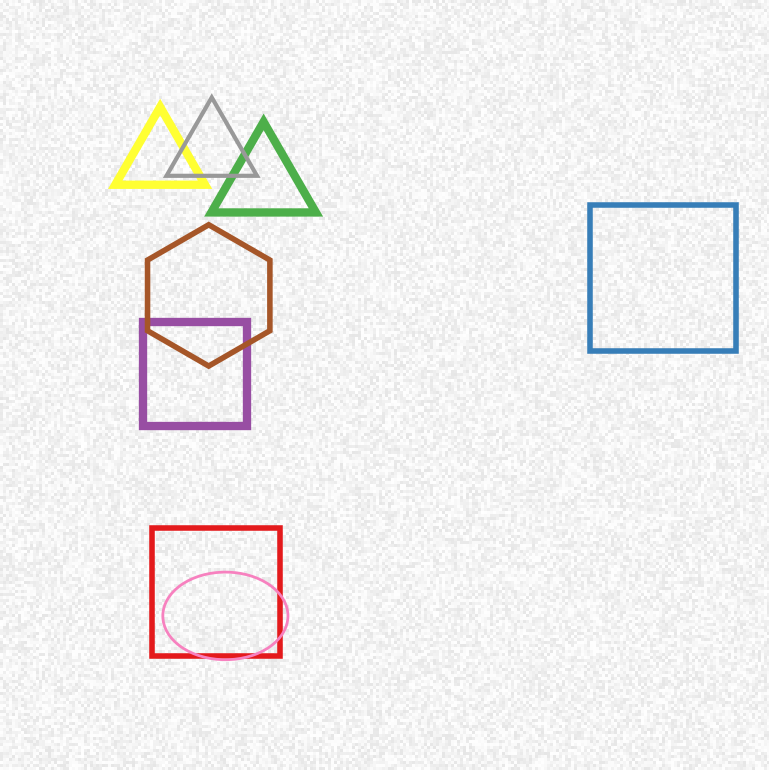[{"shape": "square", "thickness": 2, "radius": 0.42, "center": [0.281, 0.231]}, {"shape": "square", "thickness": 2, "radius": 0.47, "center": [0.861, 0.639]}, {"shape": "triangle", "thickness": 3, "radius": 0.39, "center": [0.342, 0.763]}, {"shape": "square", "thickness": 3, "radius": 0.34, "center": [0.253, 0.514]}, {"shape": "triangle", "thickness": 3, "radius": 0.34, "center": [0.208, 0.794]}, {"shape": "hexagon", "thickness": 2, "radius": 0.46, "center": [0.271, 0.616]}, {"shape": "oval", "thickness": 1, "radius": 0.41, "center": [0.293, 0.2]}, {"shape": "triangle", "thickness": 1.5, "radius": 0.34, "center": [0.275, 0.806]}]